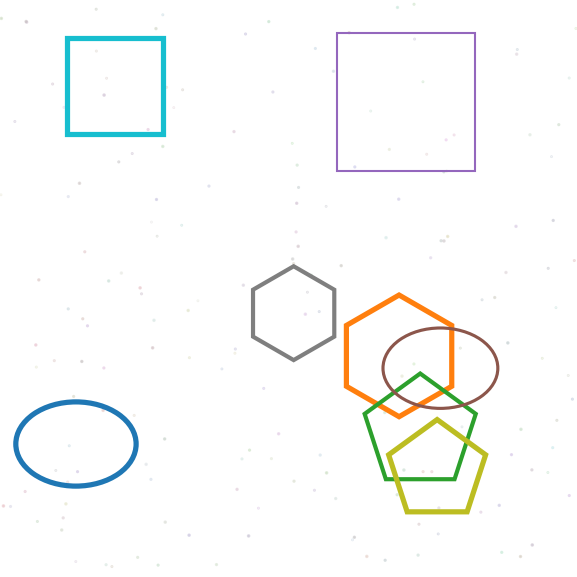[{"shape": "oval", "thickness": 2.5, "radius": 0.52, "center": [0.132, 0.23]}, {"shape": "hexagon", "thickness": 2.5, "radius": 0.53, "center": [0.691, 0.383]}, {"shape": "pentagon", "thickness": 2, "radius": 0.51, "center": [0.728, 0.251]}, {"shape": "square", "thickness": 1, "radius": 0.6, "center": [0.702, 0.822]}, {"shape": "oval", "thickness": 1.5, "radius": 0.5, "center": [0.763, 0.362]}, {"shape": "hexagon", "thickness": 2, "radius": 0.41, "center": [0.508, 0.457]}, {"shape": "pentagon", "thickness": 2.5, "radius": 0.44, "center": [0.757, 0.184]}, {"shape": "square", "thickness": 2.5, "radius": 0.42, "center": [0.2, 0.851]}]